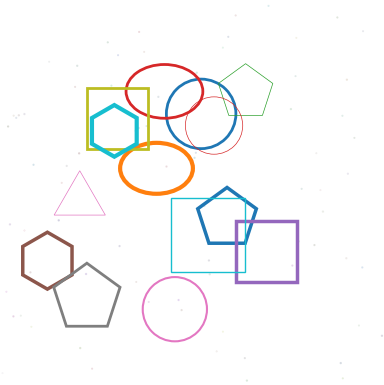[{"shape": "circle", "thickness": 2, "radius": 0.45, "center": [0.522, 0.704]}, {"shape": "pentagon", "thickness": 2.5, "radius": 0.4, "center": [0.59, 0.433]}, {"shape": "oval", "thickness": 3, "radius": 0.47, "center": [0.407, 0.563]}, {"shape": "pentagon", "thickness": 0.5, "radius": 0.37, "center": [0.638, 0.76]}, {"shape": "oval", "thickness": 2, "radius": 0.5, "center": [0.427, 0.763]}, {"shape": "circle", "thickness": 0.5, "radius": 0.37, "center": [0.556, 0.674]}, {"shape": "square", "thickness": 2.5, "radius": 0.4, "center": [0.691, 0.348]}, {"shape": "hexagon", "thickness": 2.5, "radius": 0.37, "center": [0.123, 0.323]}, {"shape": "triangle", "thickness": 0.5, "radius": 0.38, "center": [0.207, 0.48]}, {"shape": "circle", "thickness": 1.5, "radius": 0.42, "center": [0.454, 0.197]}, {"shape": "pentagon", "thickness": 2, "radius": 0.45, "center": [0.226, 0.226]}, {"shape": "square", "thickness": 2, "radius": 0.4, "center": [0.305, 0.693]}, {"shape": "square", "thickness": 1, "radius": 0.48, "center": [0.541, 0.389]}, {"shape": "hexagon", "thickness": 3, "radius": 0.34, "center": [0.297, 0.66]}]